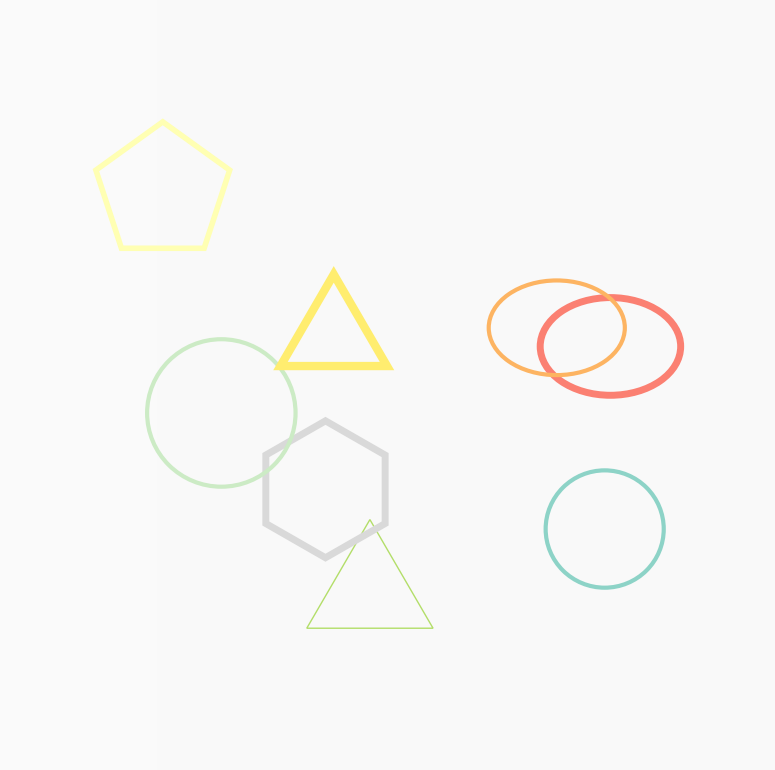[{"shape": "circle", "thickness": 1.5, "radius": 0.38, "center": [0.78, 0.313]}, {"shape": "pentagon", "thickness": 2, "radius": 0.45, "center": [0.21, 0.751]}, {"shape": "oval", "thickness": 2.5, "radius": 0.45, "center": [0.788, 0.55]}, {"shape": "oval", "thickness": 1.5, "radius": 0.44, "center": [0.718, 0.574]}, {"shape": "triangle", "thickness": 0.5, "radius": 0.47, "center": [0.477, 0.231]}, {"shape": "hexagon", "thickness": 2.5, "radius": 0.44, "center": [0.42, 0.365]}, {"shape": "circle", "thickness": 1.5, "radius": 0.48, "center": [0.286, 0.464]}, {"shape": "triangle", "thickness": 3, "radius": 0.4, "center": [0.431, 0.564]}]